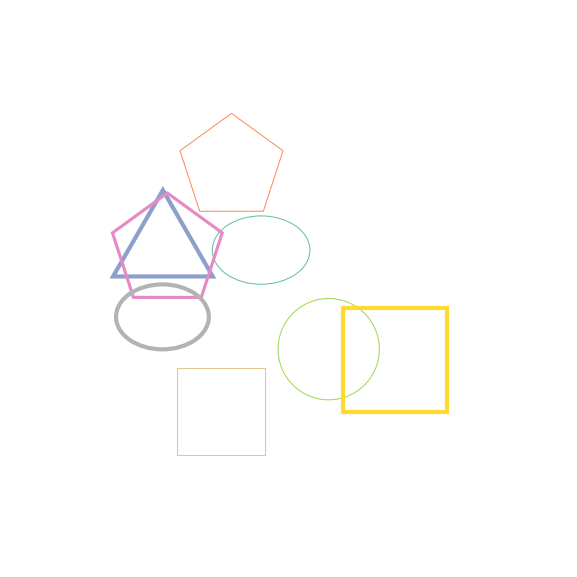[{"shape": "oval", "thickness": 0.5, "radius": 0.42, "center": [0.452, 0.566]}, {"shape": "pentagon", "thickness": 0.5, "radius": 0.47, "center": [0.401, 0.709]}, {"shape": "triangle", "thickness": 2, "radius": 0.5, "center": [0.282, 0.57]}, {"shape": "pentagon", "thickness": 1.5, "radius": 0.5, "center": [0.29, 0.565]}, {"shape": "circle", "thickness": 0.5, "radius": 0.44, "center": [0.569, 0.395]}, {"shape": "square", "thickness": 2, "radius": 0.45, "center": [0.685, 0.375]}, {"shape": "square", "thickness": 0.5, "radius": 0.38, "center": [0.383, 0.287]}, {"shape": "oval", "thickness": 2, "radius": 0.4, "center": [0.281, 0.45]}]